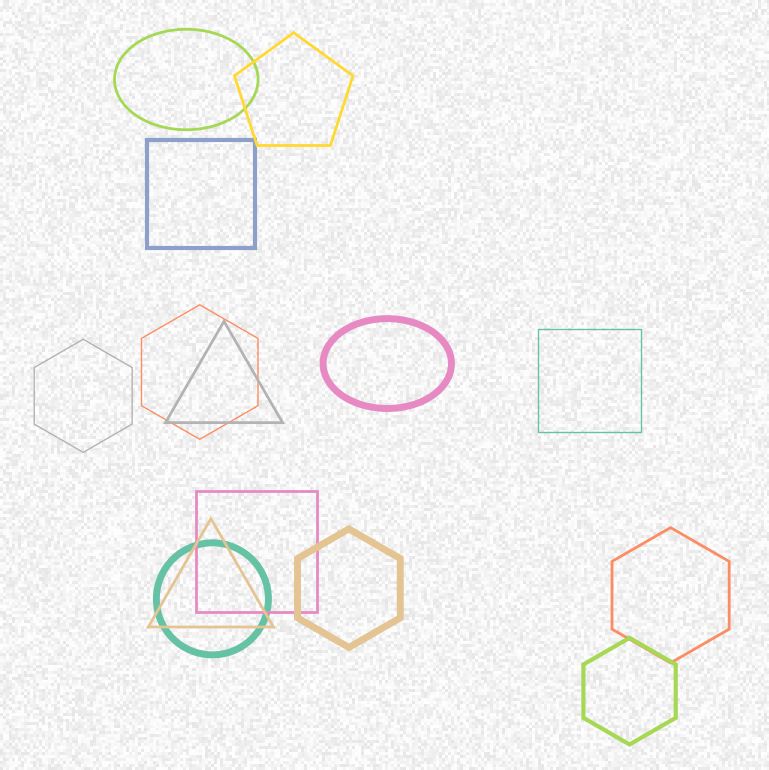[{"shape": "circle", "thickness": 2.5, "radius": 0.36, "center": [0.276, 0.222]}, {"shape": "square", "thickness": 0.5, "radius": 0.33, "center": [0.765, 0.505]}, {"shape": "hexagon", "thickness": 1, "radius": 0.44, "center": [0.871, 0.227]}, {"shape": "hexagon", "thickness": 0.5, "radius": 0.44, "center": [0.259, 0.517]}, {"shape": "square", "thickness": 1.5, "radius": 0.35, "center": [0.261, 0.748]}, {"shape": "square", "thickness": 1, "radius": 0.39, "center": [0.333, 0.284]}, {"shape": "oval", "thickness": 2.5, "radius": 0.42, "center": [0.503, 0.528]}, {"shape": "hexagon", "thickness": 1.5, "radius": 0.35, "center": [0.818, 0.102]}, {"shape": "oval", "thickness": 1, "radius": 0.47, "center": [0.242, 0.897]}, {"shape": "pentagon", "thickness": 1, "radius": 0.4, "center": [0.381, 0.877]}, {"shape": "triangle", "thickness": 1, "radius": 0.47, "center": [0.274, 0.233]}, {"shape": "hexagon", "thickness": 2.5, "radius": 0.39, "center": [0.453, 0.236]}, {"shape": "hexagon", "thickness": 0.5, "radius": 0.37, "center": [0.108, 0.486]}, {"shape": "triangle", "thickness": 1, "radius": 0.44, "center": [0.291, 0.495]}]